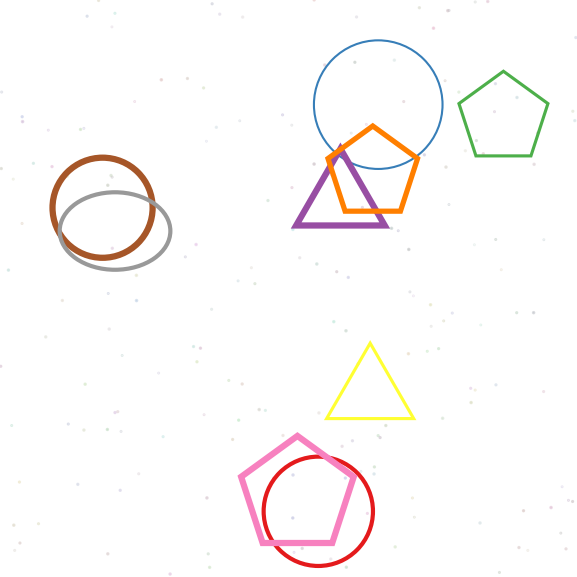[{"shape": "circle", "thickness": 2, "radius": 0.47, "center": [0.551, 0.114]}, {"shape": "circle", "thickness": 1, "radius": 0.56, "center": [0.655, 0.818]}, {"shape": "pentagon", "thickness": 1.5, "radius": 0.41, "center": [0.872, 0.795]}, {"shape": "triangle", "thickness": 3, "radius": 0.44, "center": [0.59, 0.653]}, {"shape": "pentagon", "thickness": 2.5, "radius": 0.41, "center": [0.645, 0.699]}, {"shape": "triangle", "thickness": 1.5, "radius": 0.44, "center": [0.641, 0.318]}, {"shape": "circle", "thickness": 3, "radius": 0.43, "center": [0.178, 0.639]}, {"shape": "pentagon", "thickness": 3, "radius": 0.51, "center": [0.515, 0.142]}, {"shape": "oval", "thickness": 2, "radius": 0.48, "center": [0.199, 0.599]}]